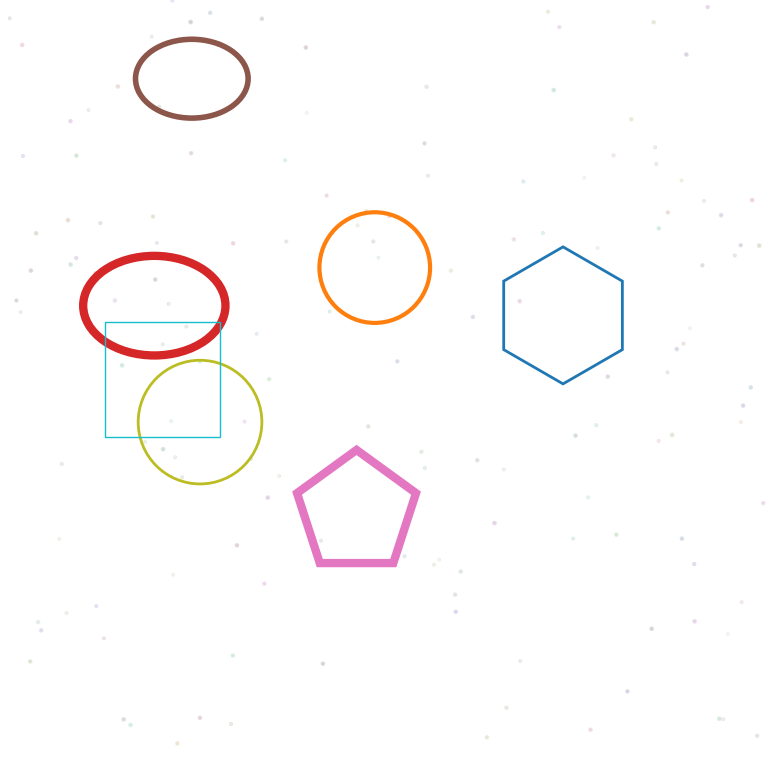[{"shape": "hexagon", "thickness": 1, "radius": 0.44, "center": [0.731, 0.59]}, {"shape": "circle", "thickness": 1.5, "radius": 0.36, "center": [0.487, 0.652]}, {"shape": "oval", "thickness": 3, "radius": 0.46, "center": [0.2, 0.603]}, {"shape": "oval", "thickness": 2, "radius": 0.37, "center": [0.249, 0.898]}, {"shape": "pentagon", "thickness": 3, "radius": 0.41, "center": [0.463, 0.334]}, {"shape": "circle", "thickness": 1, "radius": 0.4, "center": [0.26, 0.452]}, {"shape": "square", "thickness": 0.5, "radius": 0.37, "center": [0.211, 0.508]}]